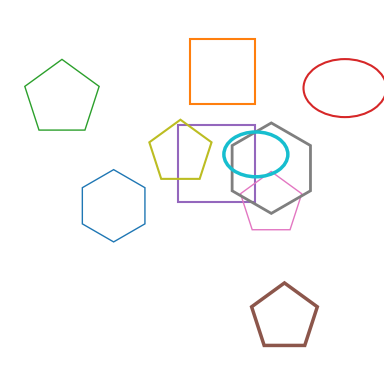[{"shape": "hexagon", "thickness": 1, "radius": 0.47, "center": [0.295, 0.466]}, {"shape": "square", "thickness": 1.5, "radius": 0.42, "center": [0.579, 0.815]}, {"shape": "pentagon", "thickness": 1, "radius": 0.51, "center": [0.161, 0.744]}, {"shape": "oval", "thickness": 1.5, "radius": 0.54, "center": [0.896, 0.771]}, {"shape": "square", "thickness": 1.5, "radius": 0.5, "center": [0.561, 0.575]}, {"shape": "pentagon", "thickness": 2.5, "radius": 0.45, "center": [0.739, 0.175]}, {"shape": "pentagon", "thickness": 1, "radius": 0.42, "center": [0.704, 0.471]}, {"shape": "hexagon", "thickness": 2, "radius": 0.59, "center": [0.705, 0.563]}, {"shape": "pentagon", "thickness": 1.5, "radius": 0.42, "center": [0.469, 0.604]}, {"shape": "oval", "thickness": 2.5, "radius": 0.42, "center": [0.665, 0.599]}]